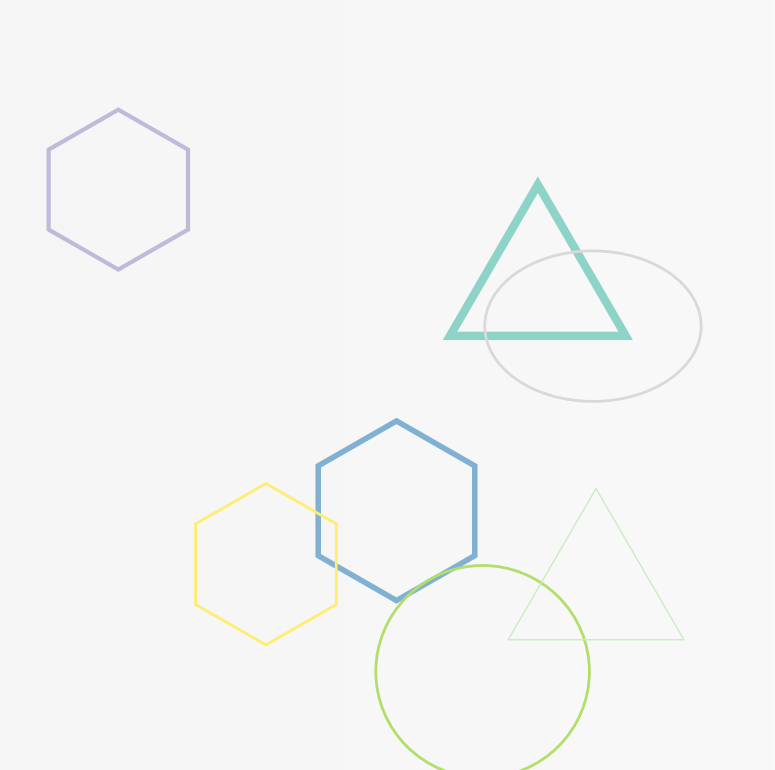[{"shape": "triangle", "thickness": 3, "radius": 0.65, "center": [0.694, 0.629]}, {"shape": "hexagon", "thickness": 1.5, "radius": 0.52, "center": [0.153, 0.754]}, {"shape": "hexagon", "thickness": 2, "radius": 0.58, "center": [0.512, 0.337]}, {"shape": "circle", "thickness": 1, "radius": 0.69, "center": [0.623, 0.128]}, {"shape": "oval", "thickness": 1, "radius": 0.7, "center": [0.765, 0.576]}, {"shape": "triangle", "thickness": 0.5, "radius": 0.65, "center": [0.769, 0.235]}, {"shape": "hexagon", "thickness": 1, "radius": 0.52, "center": [0.343, 0.267]}]